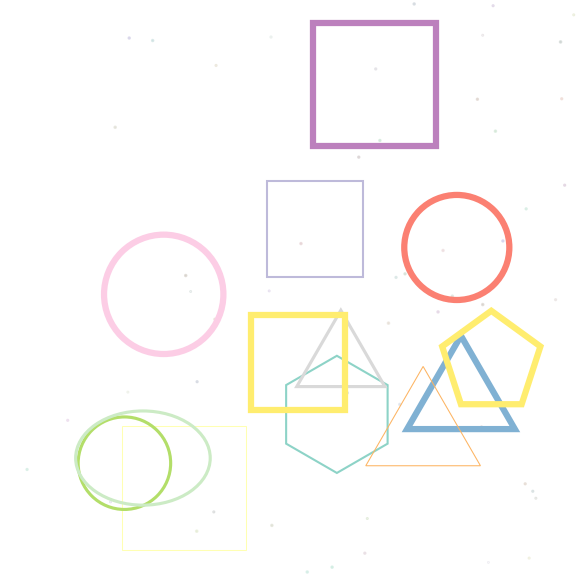[{"shape": "hexagon", "thickness": 1, "radius": 0.51, "center": [0.583, 0.282]}, {"shape": "square", "thickness": 0.5, "radius": 0.54, "center": [0.319, 0.155]}, {"shape": "square", "thickness": 1, "radius": 0.42, "center": [0.545, 0.603]}, {"shape": "circle", "thickness": 3, "radius": 0.45, "center": [0.791, 0.571]}, {"shape": "triangle", "thickness": 3, "radius": 0.54, "center": [0.798, 0.31]}, {"shape": "triangle", "thickness": 0.5, "radius": 0.57, "center": [0.733, 0.25]}, {"shape": "circle", "thickness": 1.5, "radius": 0.4, "center": [0.215, 0.197]}, {"shape": "circle", "thickness": 3, "radius": 0.52, "center": [0.283, 0.489]}, {"shape": "triangle", "thickness": 1.5, "radius": 0.44, "center": [0.59, 0.374]}, {"shape": "square", "thickness": 3, "radius": 0.53, "center": [0.649, 0.852]}, {"shape": "oval", "thickness": 1.5, "radius": 0.58, "center": [0.248, 0.206]}, {"shape": "pentagon", "thickness": 3, "radius": 0.45, "center": [0.851, 0.372]}, {"shape": "square", "thickness": 3, "radius": 0.41, "center": [0.516, 0.372]}]